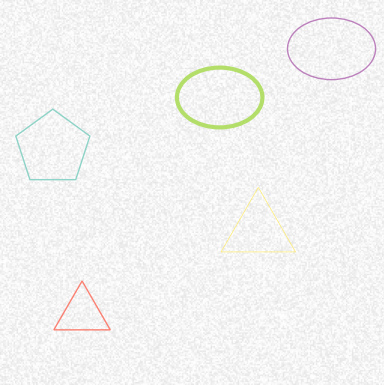[{"shape": "pentagon", "thickness": 1, "radius": 0.51, "center": [0.137, 0.615]}, {"shape": "triangle", "thickness": 1, "radius": 0.42, "center": [0.213, 0.186]}, {"shape": "oval", "thickness": 3, "radius": 0.55, "center": [0.571, 0.747]}, {"shape": "oval", "thickness": 1, "radius": 0.57, "center": [0.861, 0.873]}, {"shape": "triangle", "thickness": 0.5, "radius": 0.56, "center": [0.671, 0.401]}]